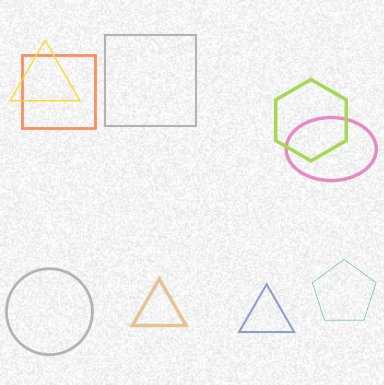[{"shape": "pentagon", "thickness": 0.5, "radius": 0.44, "center": [0.894, 0.239]}, {"shape": "square", "thickness": 2, "radius": 0.48, "center": [0.152, 0.762]}, {"shape": "triangle", "thickness": 1.5, "radius": 0.41, "center": [0.693, 0.179]}, {"shape": "oval", "thickness": 2.5, "radius": 0.59, "center": [0.86, 0.613]}, {"shape": "hexagon", "thickness": 2.5, "radius": 0.53, "center": [0.808, 0.688]}, {"shape": "triangle", "thickness": 1, "radius": 0.52, "center": [0.117, 0.791]}, {"shape": "triangle", "thickness": 2.5, "radius": 0.4, "center": [0.414, 0.195]}, {"shape": "square", "thickness": 1.5, "radius": 0.59, "center": [0.39, 0.79]}, {"shape": "circle", "thickness": 2, "radius": 0.56, "center": [0.128, 0.19]}]